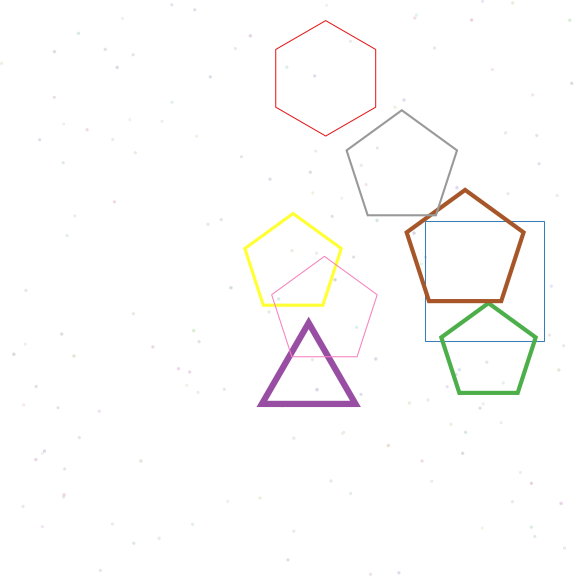[{"shape": "hexagon", "thickness": 0.5, "radius": 0.5, "center": [0.564, 0.864]}, {"shape": "square", "thickness": 0.5, "radius": 0.52, "center": [0.839, 0.513]}, {"shape": "pentagon", "thickness": 2, "radius": 0.43, "center": [0.846, 0.388]}, {"shape": "triangle", "thickness": 3, "radius": 0.47, "center": [0.535, 0.346]}, {"shape": "pentagon", "thickness": 1.5, "radius": 0.44, "center": [0.507, 0.542]}, {"shape": "pentagon", "thickness": 2, "radius": 0.53, "center": [0.805, 0.564]}, {"shape": "pentagon", "thickness": 0.5, "radius": 0.48, "center": [0.562, 0.459]}, {"shape": "pentagon", "thickness": 1, "radius": 0.5, "center": [0.696, 0.708]}]